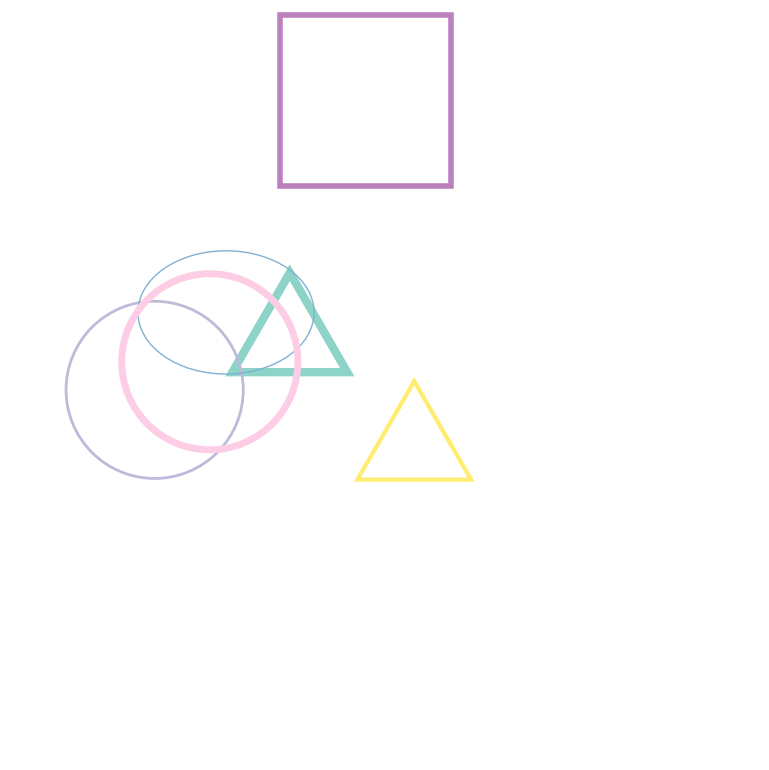[{"shape": "triangle", "thickness": 3, "radius": 0.43, "center": [0.376, 0.56]}, {"shape": "circle", "thickness": 1, "radius": 0.58, "center": [0.201, 0.494]}, {"shape": "oval", "thickness": 0.5, "radius": 0.57, "center": [0.294, 0.594]}, {"shape": "circle", "thickness": 2.5, "radius": 0.57, "center": [0.272, 0.53]}, {"shape": "square", "thickness": 2, "radius": 0.56, "center": [0.475, 0.87]}, {"shape": "triangle", "thickness": 1.5, "radius": 0.43, "center": [0.538, 0.42]}]